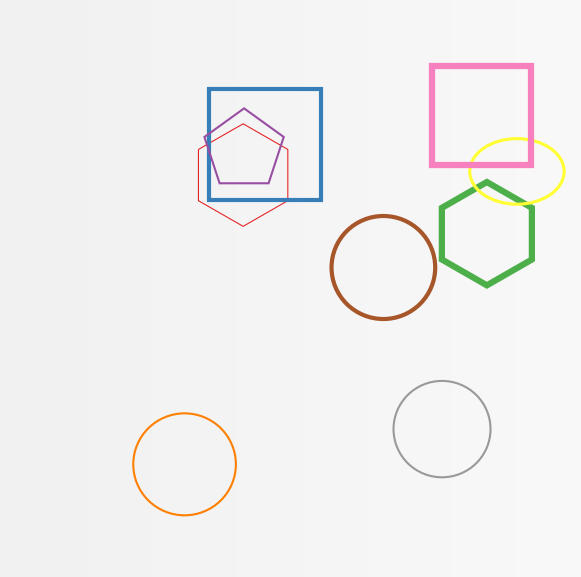[{"shape": "hexagon", "thickness": 0.5, "radius": 0.44, "center": [0.418, 0.696]}, {"shape": "square", "thickness": 2, "radius": 0.48, "center": [0.456, 0.748]}, {"shape": "hexagon", "thickness": 3, "radius": 0.45, "center": [0.838, 0.594]}, {"shape": "pentagon", "thickness": 1, "radius": 0.36, "center": [0.42, 0.74]}, {"shape": "circle", "thickness": 1, "radius": 0.44, "center": [0.318, 0.195]}, {"shape": "oval", "thickness": 1.5, "radius": 0.41, "center": [0.889, 0.702]}, {"shape": "circle", "thickness": 2, "radius": 0.45, "center": [0.66, 0.536]}, {"shape": "square", "thickness": 3, "radius": 0.43, "center": [0.828, 0.799]}, {"shape": "circle", "thickness": 1, "radius": 0.42, "center": [0.76, 0.256]}]